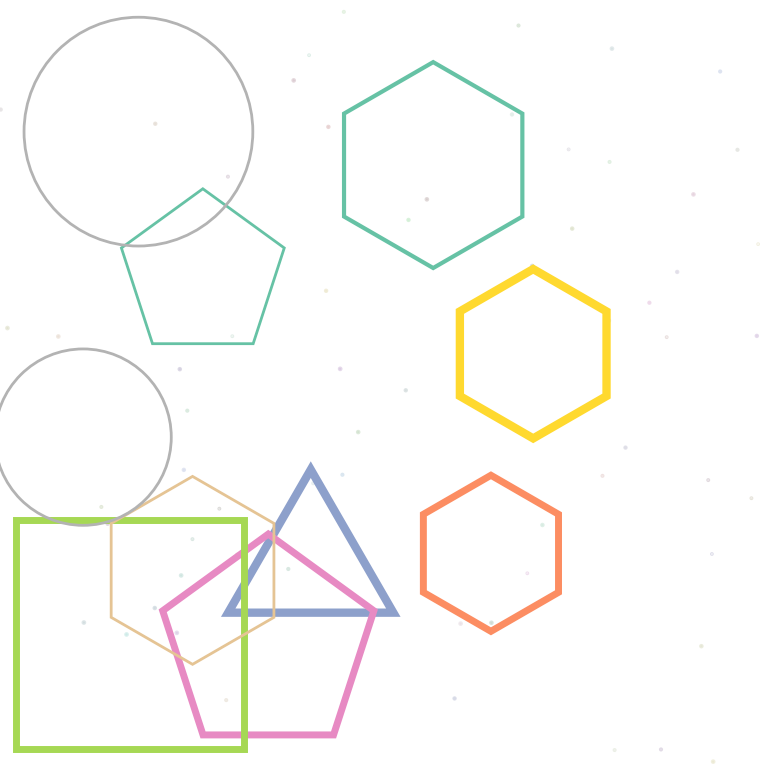[{"shape": "pentagon", "thickness": 1, "radius": 0.56, "center": [0.263, 0.644]}, {"shape": "hexagon", "thickness": 1.5, "radius": 0.67, "center": [0.563, 0.786]}, {"shape": "hexagon", "thickness": 2.5, "radius": 0.51, "center": [0.638, 0.281]}, {"shape": "triangle", "thickness": 3, "radius": 0.62, "center": [0.404, 0.266]}, {"shape": "pentagon", "thickness": 2.5, "radius": 0.72, "center": [0.348, 0.162]}, {"shape": "square", "thickness": 2.5, "radius": 0.74, "center": [0.169, 0.176]}, {"shape": "hexagon", "thickness": 3, "radius": 0.55, "center": [0.692, 0.541]}, {"shape": "hexagon", "thickness": 1, "radius": 0.61, "center": [0.25, 0.259]}, {"shape": "circle", "thickness": 1, "radius": 0.74, "center": [0.18, 0.829]}, {"shape": "circle", "thickness": 1, "radius": 0.57, "center": [0.108, 0.432]}]